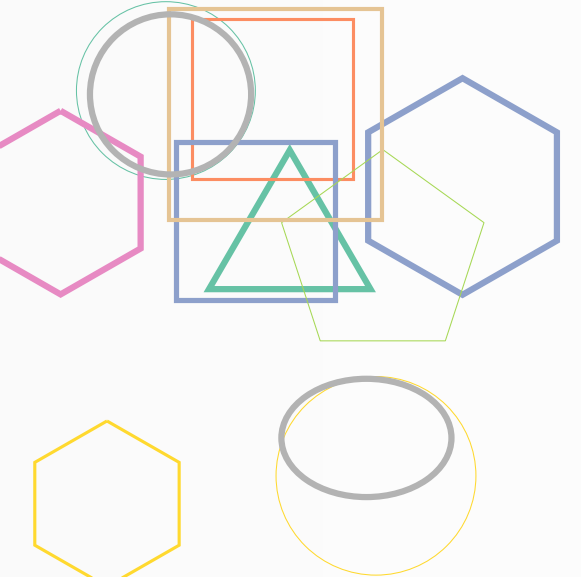[{"shape": "circle", "thickness": 0.5, "radius": 0.77, "center": [0.285, 0.842]}, {"shape": "triangle", "thickness": 3, "radius": 0.8, "center": [0.498, 0.579]}, {"shape": "square", "thickness": 1.5, "radius": 0.69, "center": [0.468, 0.827]}, {"shape": "square", "thickness": 2.5, "radius": 0.68, "center": [0.439, 0.617]}, {"shape": "hexagon", "thickness": 3, "radius": 0.94, "center": [0.796, 0.676]}, {"shape": "hexagon", "thickness": 3, "radius": 0.79, "center": [0.104, 0.648]}, {"shape": "pentagon", "thickness": 0.5, "radius": 0.92, "center": [0.659, 0.557]}, {"shape": "hexagon", "thickness": 1.5, "radius": 0.72, "center": [0.184, 0.127]}, {"shape": "circle", "thickness": 0.5, "radius": 0.86, "center": [0.647, 0.175]}, {"shape": "square", "thickness": 2, "radius": 0.91, "center": [0.474, 0.8]}, {"shape": "oval", "thickness": 3, "radius": 0.73, "center": [0.63, 0.241]}, {"shape": "circle", "thickness": 3, "radius": 0.69, "center": [0.293, 0.836]}]